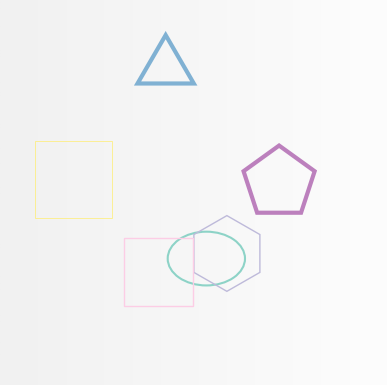[{"shape": "oval", "thickness": 1.5, "radius": 0.5, "center": [0.533, 0.328]}, {"shape": "hexagon", "thickness": 1, "radius": 0.49, "center": [0.586, 0.342]}, {"shape": "triangle", "thickness": 3, "radius": 0.42, "center": [0.428, 0.825]}, {"shape": "square", "thickness": 1, "radius": 0.44, "center": [0.41, 0.294]}, {"shape": "pentagon", "thickness": 3, "radius": 0.48, "center": [0.72, 0.525]}, {"shape": "square", "thickness": 0.5, "radius": 0.5, "center": [0.189, 0.534]}]